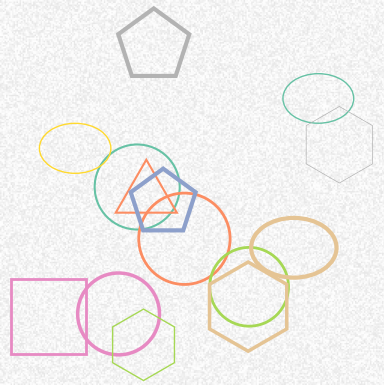[{"shape": "circle", "thickness": 1.5, "radius": 0.55, "center": [0.356, 0.514]}, {"shape": "oval", "thickness": 1, "radius": 0.46, "center": [0.827, 0.744]}, {"shape": "circle", "thickness": 2, "radius": 0.59, "center": [0.479, 0.38]}, {"shape": "triangle", "thickness": 1.5, "radius": 0.46, "center": [0.38, 0.493]}, {"shape": "pentagon", "thickness": 3, "radius": 0.44, "center": [0.424, 0.473]}, {"shape": "circle", "thickness": 2.5, "radius": 0.53, "center": [0.308, 0.185]}, {"shape": "square", "thickness": 2, "radius": 0.49, "center": [0.126, 0.177]}, {"shape": "hexagon", "thickness": 1, "radius": 0.46, "center": [0.373, 0.104]}, {"shape": "circle", "thickness": 2, "radius": 0.51, "center": [0.647, 0.255]}, {"shape": "oval", "thickness": 1, "radius": 0.46, "center": [0.195, 0.615]}, {"shape": "oval", "thickness": 3, "radius": 0.55, "center": [0.763, 0.356]}, {"shape": "hexagon", "thickness": 2.5, "radius": 0.58, "center": [0.645, 0.204]}, {"shape": "pentagon", "thickness": 3, "radius": 0.48, "center": [0.399, 0.881]}, {"shape": "hexagon", "thickness": 0.5, "radius": 0.5, "center": [0.881, 0.624]}]